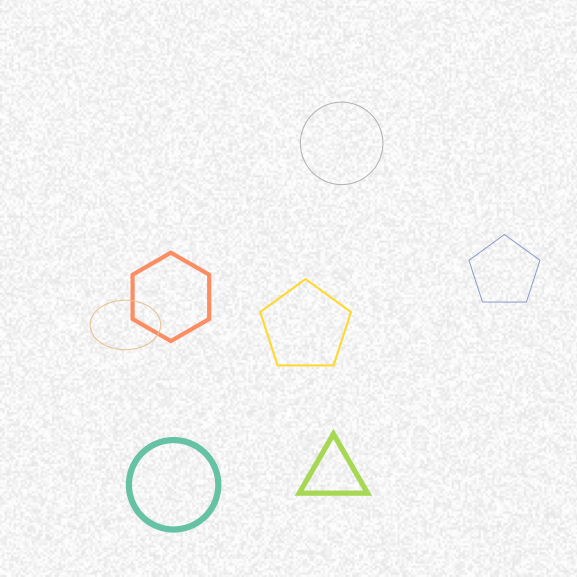[{"shape": "circle", "thickness": 3, "radius": 0.39, "center": [0.301, 0.16]}, {"shape": "hexagon", "thickness": 2, "radius": 0.38, "center": [0.296, 0.485]}, {"shape": "pentagon", "thickness": 0.5, "radius": 0.32, "center": [0.874, 0.528]}, {"shape": "triangle", "thickness": 2.5, "radius": 0.34, "center": [0.577, 0.179]}, {"shape": "pentagon", "thickness": 1, "radius": 0.41, "center": [0.529, 0.433]}, {"shape": "oval", "thickness": 0.5, "radius": 0.31, "center": [0.217, 0.436]}, {"shape": "circle", "thickness": 0.5, "radius": 0.36, "center": [0.592, 0.751]}]